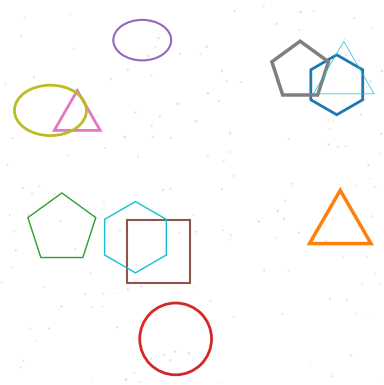[{"shape": "hexagon", "thickness": 2, "radius": 0.39, "center": [0.875, 0.78]}, {"shape": "triangle", "thickness": 2.5, "radius": 0.46, "center": [0.884, 0.413]}, {"shape": "pentagon", "thickness": 1, "radius": 0.46, "center": [0.161, 0.406]}, {"shape": "circle", "thickness": 2, "radius": 0.47, "center": [0.456, 0.12]}, {"shape": "oval", "thickness": 1.5, "radius": 0.38, "center": [0.369, 0.896]}, {"shape": "square", "thickness": 1.5, "radius": 0.41, "center": [0.412, 0.347]}, {"shape": "triangle", "thickness": 2, "radius": 0.34, "center": [0.201, 0.696]}, {"shape": "pentagon", "thickness": 2.5, "radius": 0.39, "center": [0.78, 0.816]}, {"shape": "oval", "thickness": 2, "radius": 0.47, "center": [0.131, 0.713]}, {"shape": "hexagon", "thickness": 1, "radius": 0.46, "center": [0.352, 0.384]}, {"shape": "triangle", "thickness": 0.5, "radius": 0.46, "center": [0.893, 0.802]}]